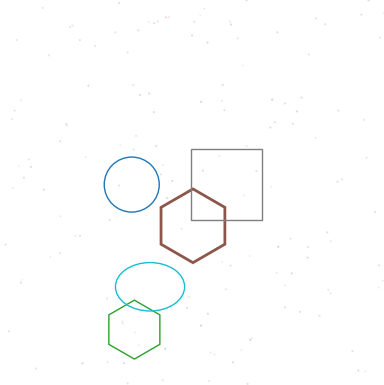[{"shape": "circle", "thickness": 1, "radius": 0.36, "center": [0.342, 0.521]}, {"shape": "hexagon", "thickness": 1, "radius": 0.38, "center": [0.349, 0.144]}, {"shape": "hexagon", "thickness": 2, "radius": 0.48, "center": [0.501, 0.414]}, {"shape": "square", "thickness": 1, "radius": 0.46, "center": [0.59, 0.522]}, {"shape": "oval", "thickness": 1, "radius": 0.45, "center": [0.39, 0.255]}]